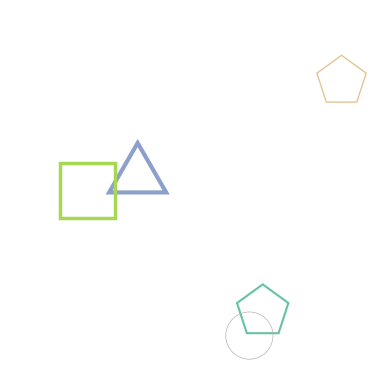[{"shape": "pentagon", "thickness": 1.5, "radius": 0.35, "center": [0.682, 0.191]}, {"shape": "triangle", "thickness": 3, "radius": 0.43, "center": [0.358, 0.543]}, {"shape": "square", "thickness": 2.5, "radius": 0.36, "center": [0.227, 0.505]}, {"shape": "pentagon", "thickness": 1, "radius": 0.34, "center": [0.887, 0.789]}, {"shape": "circle", "thickness": 0.5, "radius": 0.31, "center": [0.648, 0.128]}]